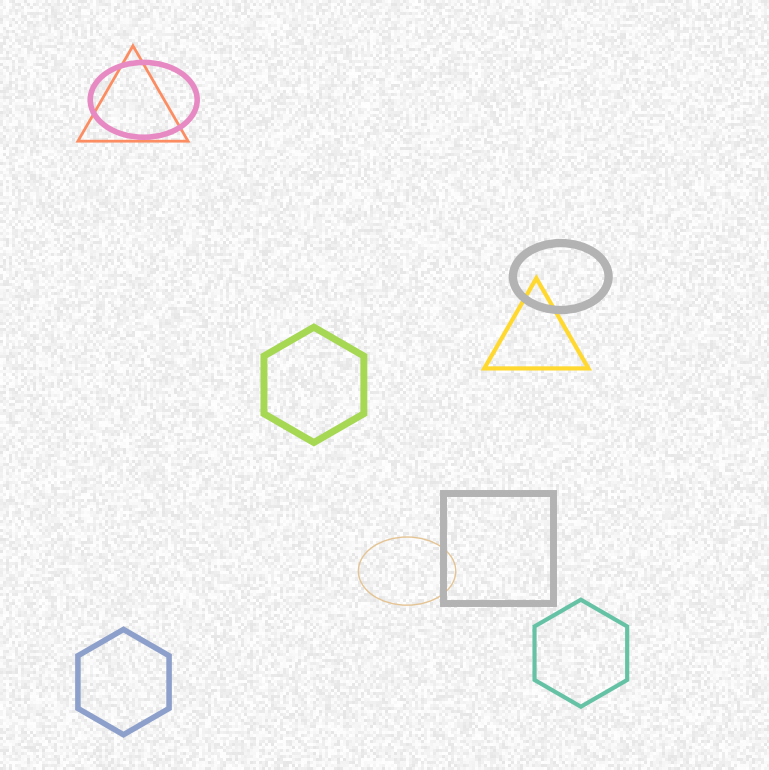[{"shape": "hexagon", "thickness": 1.5, "radius": 0.35, "center": [0.754, 0.152]}, {"shape": "triangle", "thickness": 1, "radius": 0.41, "center": [0.173, 0.858]}, {"shape": "hexagon", "thickness": 2, "radius": 0.34, "center": [0.16, 0.114]}, {"shape": "oval", "thickness": 2, "radius": 0.35, "center": [0.187, 0.87]}, {"shape": "hexagon", "thickness": 2.5, "radius": 0.37, "center": [0.408, 0.5]}, {"shape": "triangle", "thickness": 1.5, "radius": 0.39, "center": [0.697, 0.561]}, {"shape": "oval", "thickness": 0.5, "radius": 0.32, "center": [0.529, 0.258]}, {"shape": "oval", "thickness": 3, "radius": 0.31, "center": [0.728, 0.641]}, {"shape": "square", "thickness": 2.5, "radius": 0.36, "center": [0.646, 0.289]}]